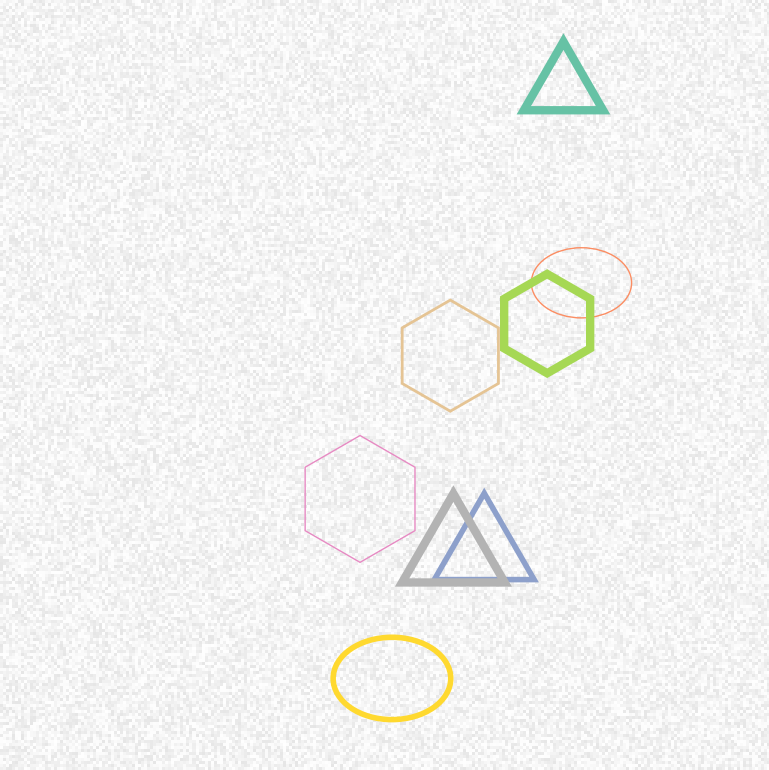[{"shape": "triangle", "thickness": 3, "radius": 0.3, "center": [0.732, 0.887]}, {"shape": "oval", "thickness": 0.5, "radius": 0.33, "center": [0.755, 0.633]}, {"shape": "triangle", "thickness": 2, "radius": 0.37, "center": [0.629, 0.285]}, {"shape": "hexagon", "thickness": 0.5, "radius": 0.41, "center": [0.468, 0.352]}, {"shape": "hexagon", "thickness": 3, "radius": 0.32, "center": [0.711, 0.58]}, {"shape": "oval", "thickness": 2, "radius": 0.38, "center": [0.509, 0.119]}, {"shape": "hexagon", "thickness": 1, "radius": 0.36, "center": [0.585, 0.538]}, {"shape": "triangle", "thickness": 3, "radius": 0.38, "center": [0.589, 0.282]}]